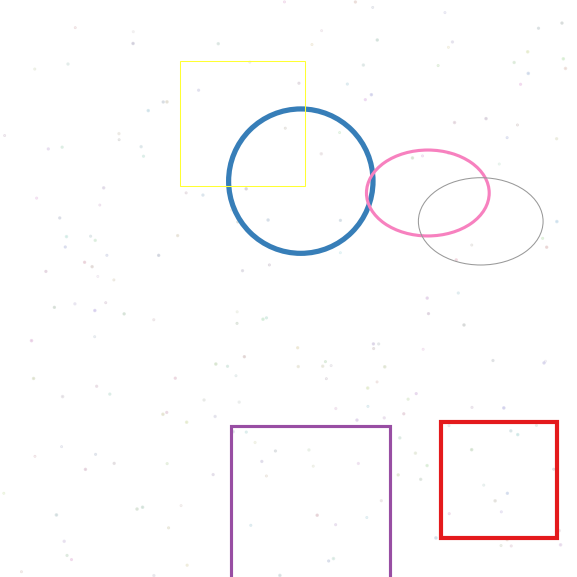[{"shape": "square", "thickness": 2, "radius": 0.5, "center": [0.864, 0.167]}, {"shape": "circle", "thickness": 2.5, "radius": 0.63, "center": [0.521, 0.685]}, {"shape": "square", "thickness": 1.5, "radius": 0.69, "center": [0.538, 0.124]}, {"shape": "square", "thickness": 0.5, "radius": 0.54, "center": [0.42, 0.785]}, {"shape": "oval", "thickness": 1.5, "radius": 0.53, "center": [0.741, 0.665]}, {"shape": "oval", "thickness": 0.5, "radius": 0.54, "center": [0.832, 0.616]}]